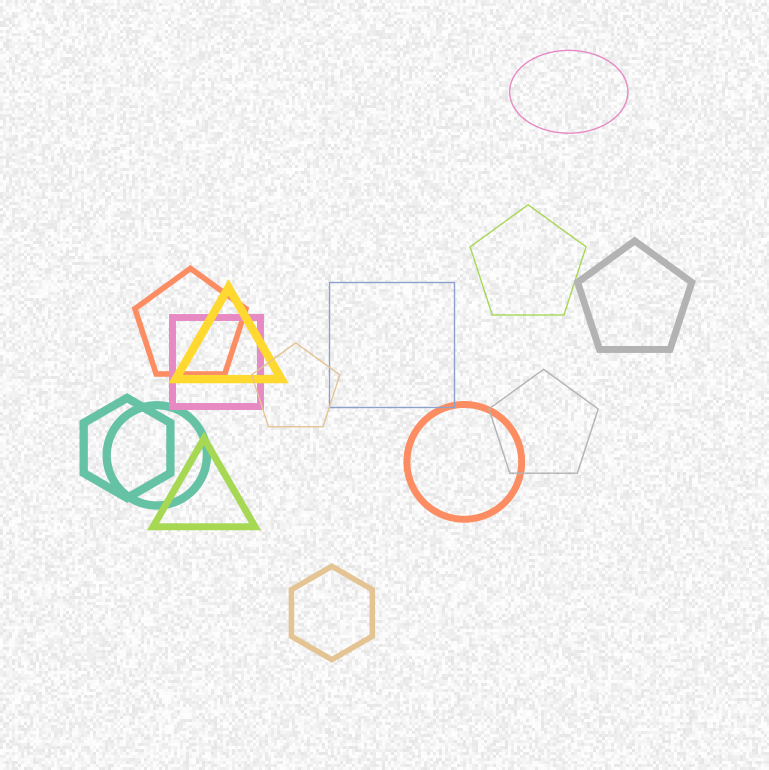[{"shape": "hexagon", "thickness": 3, "radius": 0.33, "center": [0.165, 0.418]}, {"shape": "circle", "thickness": 3, "radius": 0.33, "center": [0.204, 0.409]}, {"shape": "pentagon", "thickness": 2, "radius": 0.38, "center": [0.247, 0.576]}, {"shape": "circle", "thickness": 2.5, "radius": 0.37, "center": [0.603, 0.4]}, {"shape": "square", "thickness": 0.5, "radius": 0.4, "center": [0.509, 0.552]}, {"shape": "oval", "thickness": 0.5, "radius": 0.38, "center": [0.739, 0.881]}, {"shape": "square", "thickness": 2.5, "radius": 0.29, "center": [0.28, 0.53]}, {"shape": "pentagon", "thickness": 0.5, "radius": 0.4, "center": [0.686, 0.655]}, {"shape": "triangle", "thickness": 2.5, "radius": 0.38, "center": [0.265, 0.354]}, {"shape": "triangle", "thickness": 3, "radius": 0.4, "center": [0.297, 0.547]}, {"shape": "hexagon", "thickness": 2, "radius": 0.3, "center": [0.431, 0.204]}, {"shape": "pentagon", "thickness": 0.5, "radius": 0.3, "center": [0.384, 0.495]}, {"shape": "pentagon", "thickness": 0.5, "radius": 0.37, "center": [0.706, 0.446]}, {"shape": "pentagon", "thickness": 2.5, "radius": 0.39, "center": [0.824, 0.609]}]